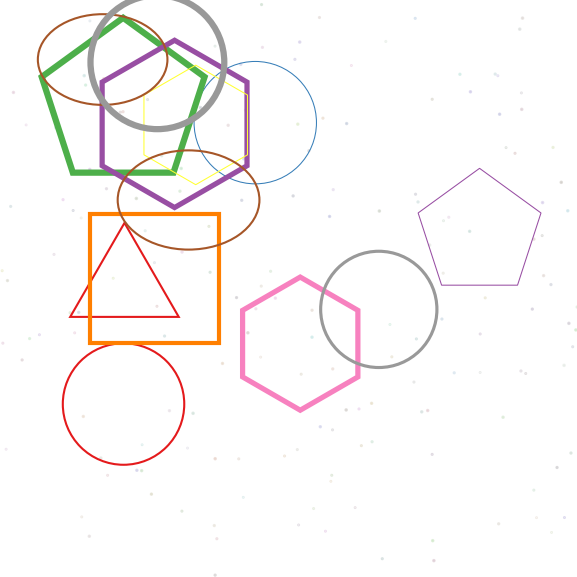[{"shape": "triangle", "thickness": 1, "radius": 0.54, "center": [0.216, 0.505]}, {"shape": "circle", "thickness": 1, "radius": 0.53, "center": [0.214, 0.299]}, {"shape": "circle", "thickness": 0.5, "radius": 0.53, "center": [0.442, 0.787]}, {"shape": "pentagon", "thickness": 3, "radius": 0.74, "center": [0.213, 0.82]}, {"shape": "pentagon", "thickness": 0.5, "radius": 0.56, "center": [0.83, 0.596]}, {"shape": "hexagon", "thickness": 2.5, "radius": 0.72, "center": [0.302, 0.785]}, {"shape": "square", "thickness": 2, "radius": 0.56, "center": [0.267, 0.517]}, {"shape": "hexagon", "thickness": 0.5, "radius": 0.52, "center": [0.339, 0.783]}, {"shape": "oval", "thickness": 1, "radius": 0.56, "center": [0.178, 0.896]}, {"shape": "oval", "thickness": 1, "radius": 0.61, "center": [0.327, 0.653]}, {"shape": "hexagon", "thickness": 2.5, "radius": 0.58, "center": [0.52, 0.404]}, {"shape": "circle", "thickness": 1.5, "radius": 0.5, "center": [0.656, 0.463]}, {"shape": "circle", "thickness": 3, "radius": 0.58, "center": [0.273, 0.891]}]